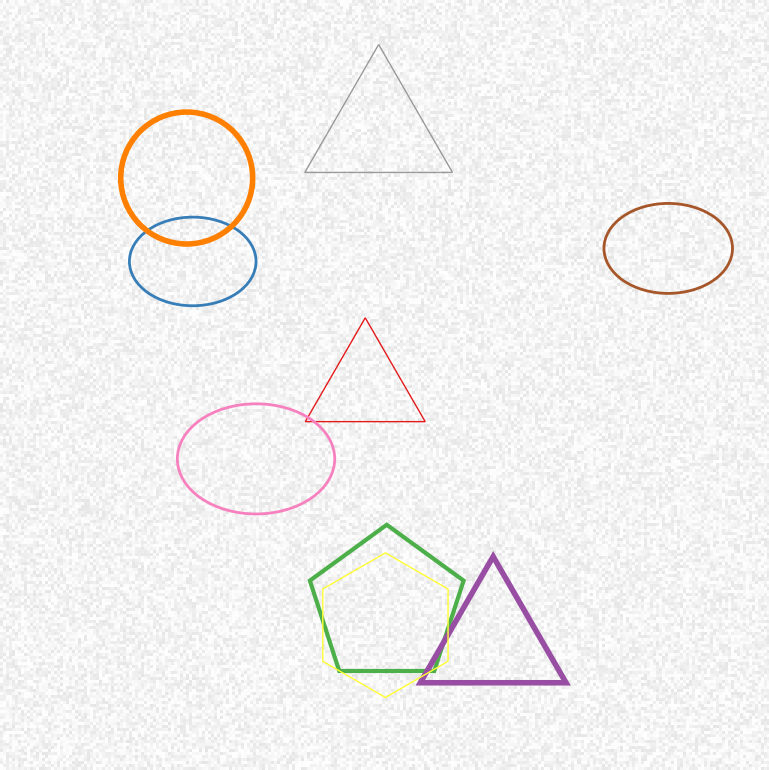[{"shape": "triangle", "thickness": 0.5, "radius": 0.45, "center": [0.474, 0.497]}, {"shape": "oval", "thickness": 1, "radius": 0.41, "center": [0.25, 0.66]}, {"shape": "pentagon", "thickness": 1.5, "radius": 0.52, "center": [0.502, 0.214]}, {"shape": "triangle", "thickness": 2, "radius": 0.55, "center": [0.64, 0.168]}, {"shape": "circle", "thickness": 2, "radius": 0.43, "center": [0.242, 0.769]}, {"shape": "hexagon", "thickness": 0.5, "radius": 0.47, "center": [0.501, 0.188]}, {"shape": "oval", "thickness": 1, "radius": 0.42, "center": [0.868, 0.677]}, {"shape": "oval", "thickness": 1, "radius": 0.51, "center": [0.333, 0.404]}, {"shape": "triangle", "thickness": 0.5, "radius": 0.55, "center": [0.492, 0.831]}]